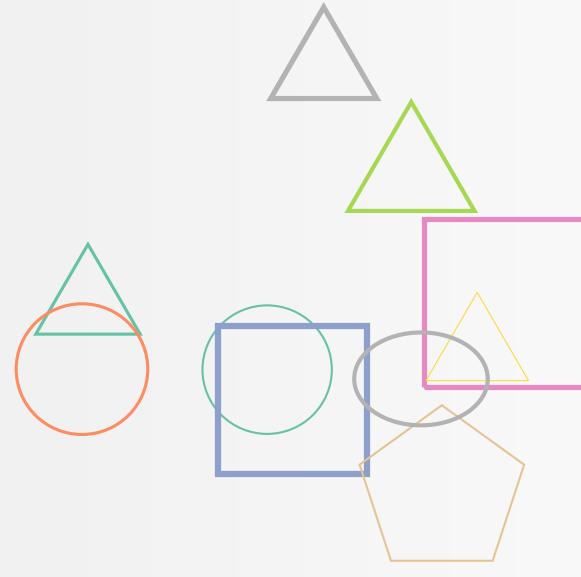[{"shape": "triangle", "thickness": 1.5, "radius": 0.52, "center": [0.151, 0.472]}, {"shape": "circle", "thickness": 1, "radius": 0.56, "center": [0.46, 0.359]}, {"shape": "circle", "thickness": 1.5, "radius": 0.57, "center": [0.141, 0.36]}, {"shape": "square", "thickness": 3, "radius": 0.64, "center": [0.503, 0.306]}, {"shape": "square", "thickness": 2.5, "radius": 0.73, "center": [0.875, 0.474]}, {"shape": "triangle", "thickness": 2, "radius": 0.63, "center": [0.708, 0.697]}, {"shape": "triangle", "thickness": 0.5, "radius": 0.51, "center": [0.821, 0.391]}, {"shape": "pentagon", "thickness": 1, "radius": 0.74, "center": [0.76, 0.149]}, {"shape": "triangle", "thickness": 2.5, "radius": 0.53, "center": [0.557, 0.881]}, {"shape": "oval", "thickness": 2, "radius": 0.57, "center": [0.724, 0.343]}]